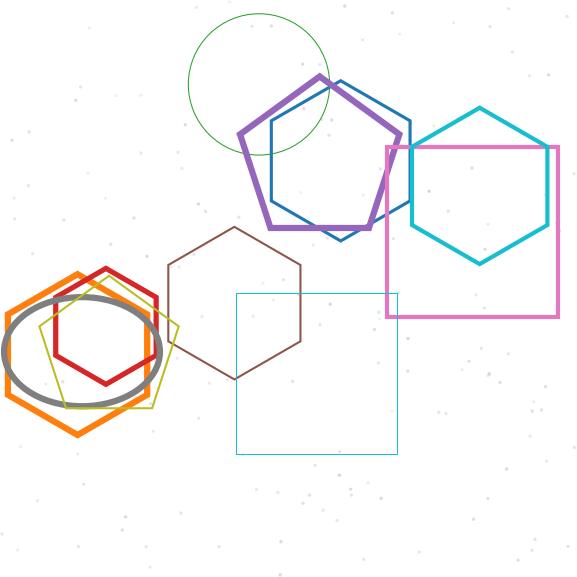[{"shape": "hexagon", "thickness": 1.5, "radius": 0.69, "center": [0.59, 0.721]}, {"shape": "hexagon", "thickness": 3, "radius": 0.7, "center": [0.134, 0.385]}, {"shape": "circle", "thickness": 0.5, "radius": 0.61, "center": [0.448, 0.853]}, {"shape": "hexagon", "thickness": 2.5, "radius": 0.5, "center": [0.183, 0.434]}, {"shape": "pentagon", "thickness": 3, "radius": 0.73, "center": [0.554, 0.722]}, {"shape": "hexagon", "thickness": 1, "radius": 0.66, "center": [0.406, 0.474]}, {"shape": "square", "thickness": 2, "radius": 0.74, "center": [0.818, 0.597]}, {"shape": "oval", "thickness": 3, "radius": 0.67, "center": [0.142, 0.39]}, {"shape": "pentagon", "thickness": 1, "radius": 0.63, "center": [0.189, 0.395]}, {"shape": "square", "thickness": 0.5, "radius": 0.69, "center": [0.548, 0.352]}, {"shape": "hexagon", "thickness": 2, "radius": 0.68, "center": [0.831, 0.677]}]